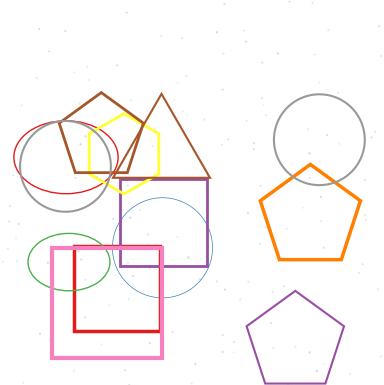[{"shape": "oval", "thickness": 1, "radius": 0.68, "center": [0.171, 0.592]}, {"shape": "square", "thickness": 2.5, "radius": 0.56, "center": [0.304, 0.25]}, {"shape": "circle", "thickness": 0.5, "radius": 0.65, "center": [0.422, 0.356]}, {"shape": "oval", "thickness": 1, "radius": 0.53, "center": [0.179, 0.319]}, {"shape": "square", "thickness": 2, "radius": 0.56, "center": [0.425, 0.423]}, {"shape": "pentagon", "thickness": 1.5, "radius": 0.67, "center": [0.767, 0.111]}, {"shape": "pentagon", "thickness": 2.5, "radius": 0.68, "center": [0.806, 0.436]}, {"shape": "hexagon", "thickness": 2, "radius": 0.52, "center": [0.322, 0.601]}, {"shape": "triangle", "thickness": 1.5, "radius": 0.73, "center": [0.42, 0.611]}, {"shape": "pentagon", "thickness": 2, "radius": 0.57, "center": [0.263, 0.645]}, {"shape": "square", "thickness": 3, "radius": 0.71, "center": [0.278, 0.213]}, {"shape": "circle", "thickness": 1.5, "radius": 0.59, "center": [0.83, 0.637]}, {"shape": "circle", "thickness": 1.5, "radius": 0.59, "center": [0.17, 0.568]}]